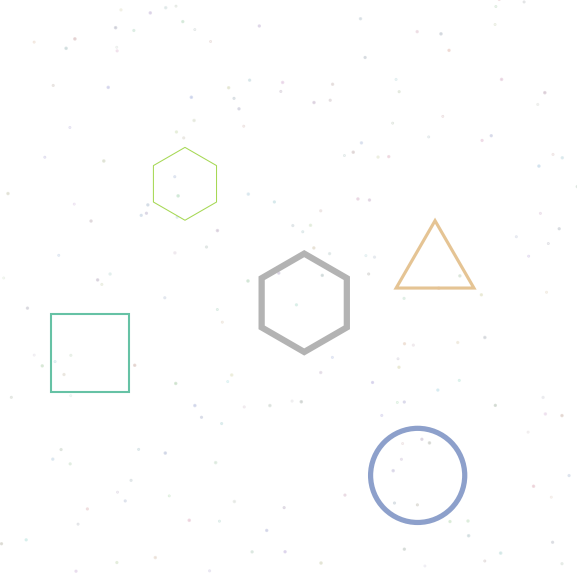[{"shape": "square", "thickness": 1, "radius": 0.34, "center": [0.156, 0.388]}, {"shape": "circle", "thickness": 2.5, "radius": 0.41, "center": [0.723, 0.176]}, {"shape": "hexagon", "thickness": 0.5, "radius": 0.32, "center": [0.32, 0.681]}, {"shape": "triangle", "thickness": 1.5, "radius": 0.39, "center": [0.753, 0.539]}, {"shape": "hexagon", "thickness": 3, "radius": 0.43, "center": [0.527, 0.475]}]